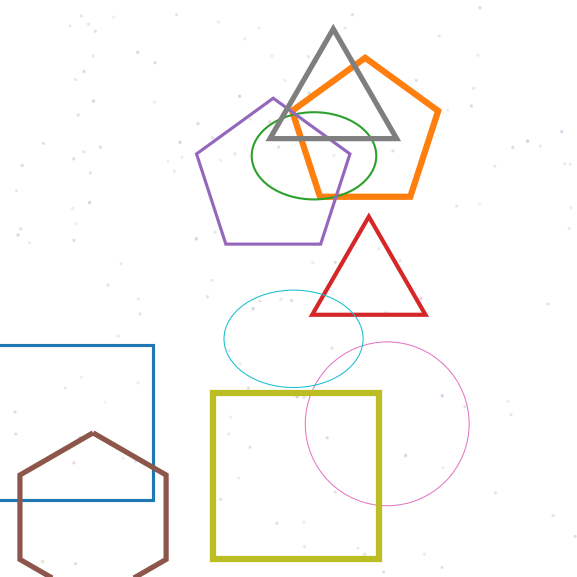[{"shape": "square", "thickness": 1.5, "radius": 0.67, "center": [0.131, 0.267]}, {"shape": "pentagon", "thickness": 3, "radius": 0.66, "center": [0.632, 0.766]}, {"shape": "oval", "thickness": 1, "radius": 0.54, "center": [0.544, 0.729]}, {"shape": "triangle", "thickness": 2, "radius": 0.57, "center": [0.639, 0.511]}, {"shape": "pentagon", "thickness": 1.5, "radius": 0.7, "center": [0.473, 0.689]}, {"shape": "hexagon", "thickness": 2.5, "radius": 0.73, "center": [0.161, 0.104]}, {"shape": "circle", "thickness": 0.5, "radius": 0.71, "center": [0.67, 0.265]}, {"shape": "triangle", "thickness": 2.5, "radius": 0.63, "center": [0.577, 0.822]}, {"shape": "square", "thickness": 3, "radius": 0.72, "center": [0.513, 0.175]}, {"shape": "oval", "thickness": 0.5, "radius": 0.6, "center": [0.508, 0.412]}]